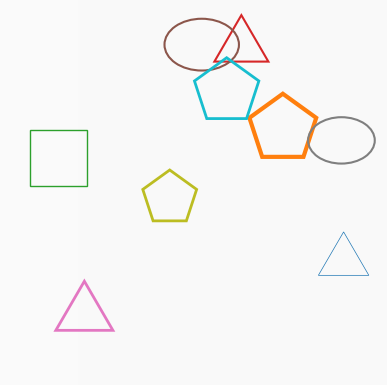[{"shape": "triangle", "thickness": 0.5, "radius": 0.38, "center": [0.887, 0.322]}, {"shape": "pentagon", "thickness": 3, "radius": 0.45, "center": [0.73, 0.666]}, {"shape": "square", "thickness": 1, "radius": 0.37, "center": [0.15, 0.589]}, {"shape": "triangle", "thickness": 1.5, "radius": 0.4, "center": [0.623, 0.88]}, {"shape": "oval", "thickness": 1.5, "radius": 0.48, "center": [0.521, 0.884]}, {"shape": "triangle", "thickness": 2, "radius": 0.43, "center": [0.218, 0.184]}, {"shape": "oval", "thickness": 1.5, "radius": 0.43, "center": [0.881, 0.635]}, {"shape": "pentagon", "thickness": 2, "radius": 0.37, "center": [0.438, 0.485]}, {"shape": "pentagon", "thickness": 2, "radius": 0.44, "center": [0.585, 0.763]}]